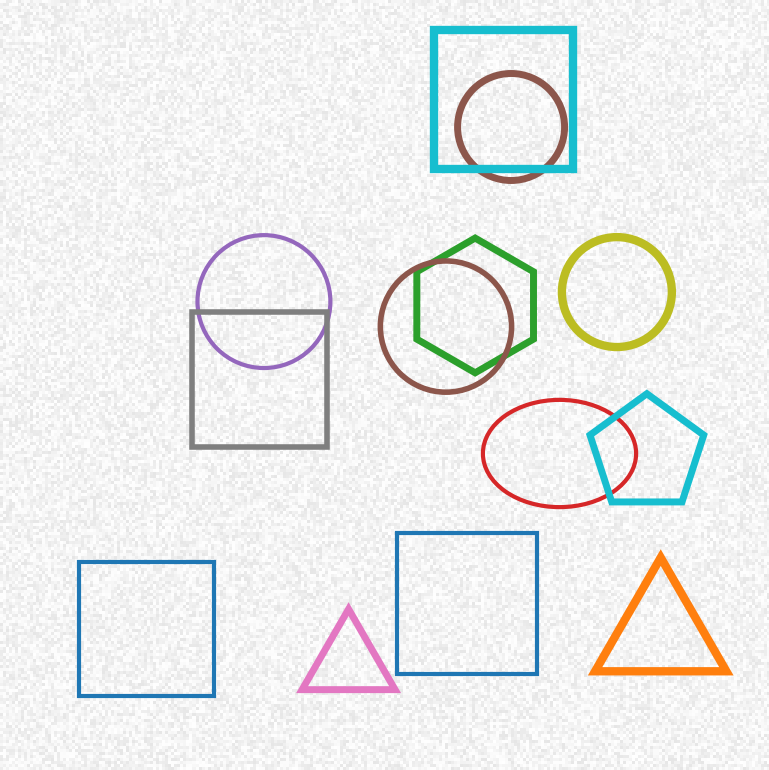[{"shape": "square", "thickness": 1.5, "radius": 0.44, "center": [0.191, 0.183]}, {"shape": "square", "thickness": 1.5, "radius": 0.46, "center": [0.606, 0.216]}, {"shape": "triangle", "thickness": 3, "radius": 0.49, "center": [0.858, 0.177]}, {"shape": "hexagon", "thickness": 2.5, "radius": 0.44, "center": [0.617, 0.603]}, {"shape": "oval", "thickness": 1.5, "radius": 0.5, "center": [0.727, 0.411]}, {"shape": "circle", "thickness": 1.5, "radius": 0.43, "center": [0.343, 0.608]}, {"shape": "circle", "thickness": 2.5, "radius": 0.35, "center": [0.664, 0.835]}, {"shape": "circle", "thickness": 2, "radius": 0.43, "center": [0.579, 0.576]}, {"shape": "triangle", "thickness": 2.5, "radius": 0.35, "center": [0.453, 0.139]}, {"shape": "square", "thickness": 2, "radius": 0.44, "center": [0.337, 0.508]}, {"shape": "circle", "thickness": 3, "radius": 0.36, "center": [0.801, 0.621]}, {"shape": "pentagon", "thickness": 2.5, "radius": 0.39, "center": [0.84, 0.411]}, {"shape": "square", "thickness": 3, "radius": 0.45, "center": [0.654, 0.871]}]